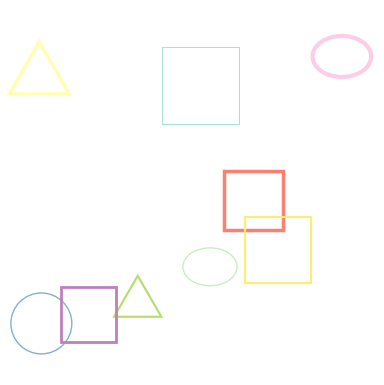[{"shape": "square", "thickness": 0.5, "radius": 0.5, "center": [0.521, 0.777]}, {"shape": "triangle", "thickness": 2.5, "radius": 0.45, "center": [0.102, 0.801]}, {"shape": "square", "thickness": 2.5, "radius": 0.38, "center": [0.659, 0.478]}, {"shape": "circle", "thickness": 1, "radius": 0.4, "center": [0.107, 0.16]}, {"shape": "triangle", "thickness": 1.5, "radius": 0.35, "center": [0.358, 0.213]}, {"shape": "oval", "thickness": 3, "radius": 0.38, "center": [0.888, 0.853]}, {"shape": "square", "thickness": 2, "radius": 0.36, "center": [0.23, 0.183]}, {"shape": "oval", "thickness": 1, "radius": 0.35, "center": [0.545, 0.307]}, {"shape": "square", "thickness": 1.5, "radius": 0.43, "center": [0.722, 0.35]}]